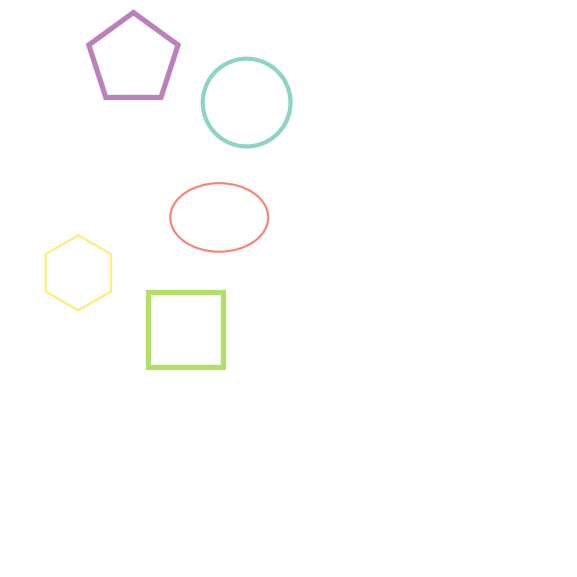[{"shape": "circle", "thickness": 2, "radius": 0.38, "center": [0.427, 0.822]}, {"shape": "oval", "thickness": 1, "radius": 0.42, "center": [0.38, 0.623]}, {"shape": "square", "thickness": 2.5, "radius": 0.32, "center": [0.321, 0.429]}, {"shape": "pentagon", "thickness": 2.5, "radius": 0.41, "center": [0.231, 0.896]}, {"shape": "hexagon", "thickness": 1, "radius": 0.33, "center": [0.136, 0.527]}]